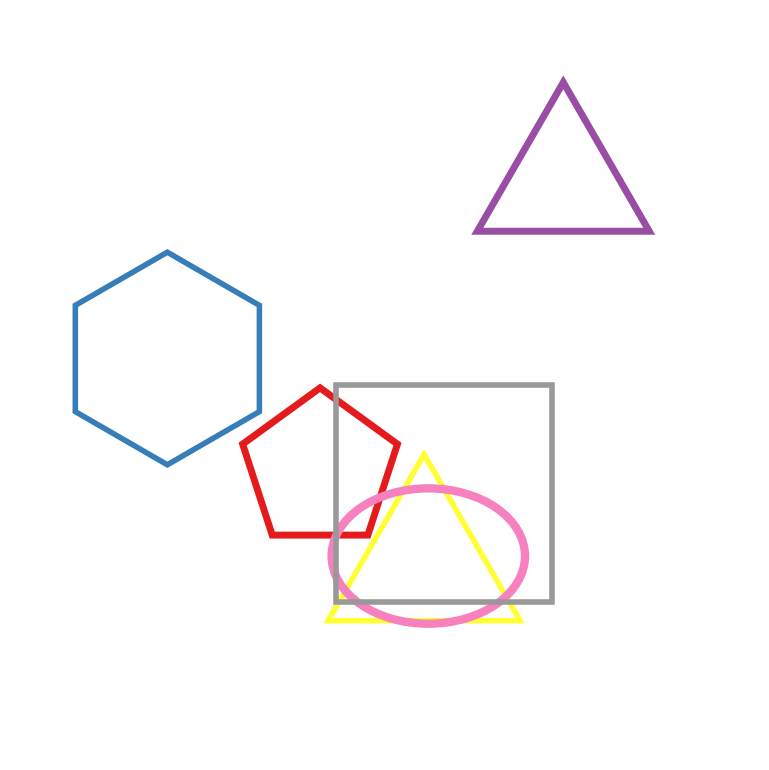[{"shape": "pentagon", "thickness": 2.5, "radius": 0.53, "center": [0.416, 0.391]}, {"shape": "hexagon", "thickness": 2, "radius": 0.69, "center": [0.217, 0.534]}, {"shape": "triangle", "thickness": 2.5, "radius": 0.64, "center": [0.732, 0.764]}, {"shape": "triangle", "thickness": 2, "radius": 0.72, "center": [0.551, 0.266]}, {"shape": "oval", "thickness": 3, "radius": 0.63, "center": [0.556, 0.278]}, {"shape": "square", "thickness": 2, "radius": 0.7, "center": [0.577, 0.359]}]